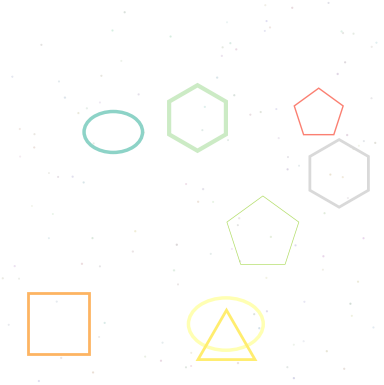[{"shape": "oval", "thickness": 2.5, "radius": 0.38, "center": [0.294, 0.657]}, {"shape": "oval", "thickness": 2.5, "radius": 0.49, "center": [0.587, 0.158]}, {"shape": "pentagon", "thickness": 1, "radius": 0.33, "center": [0.828, 0.704]}, {"shape": "square", "thickness": 2, "radius": 0.4, "center": [0.153, 0.159]}, {"shape": "pentagon", "thickness": 0.5, "radius": 0.49, "center": [0.683, 0.393]}, {"shape": "hexagon", "thickness": 2, "radius": 0.44, "center": [0.881, 0.55]}, {"shape": "hexagon", "thickness": 3, "radius": 0.43, "center": [0.513, 0.694]}, {"shape": "triangle", "thickness": 2, "radius": 0.43, "center": [0.588, 0.109]}]